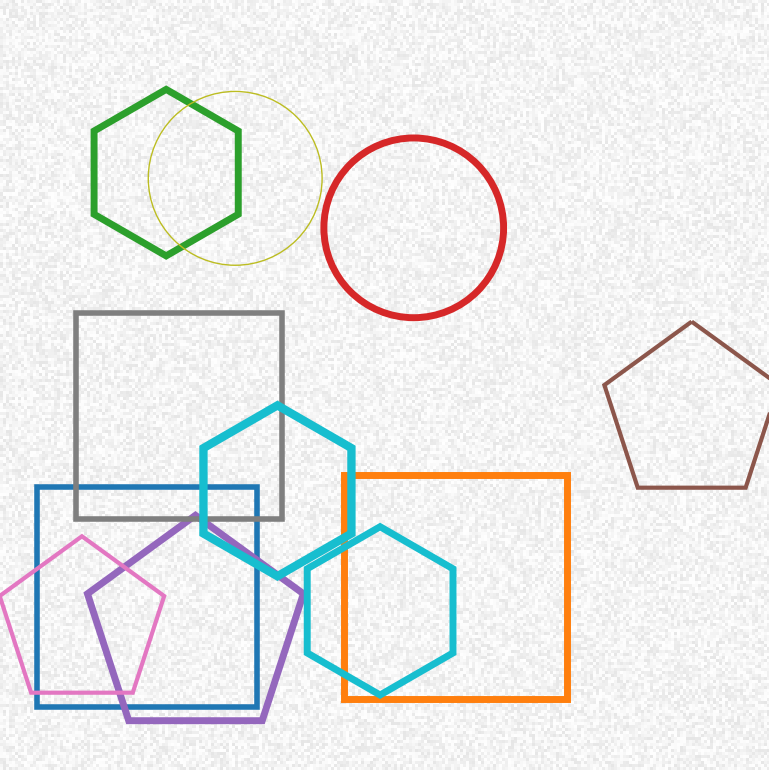[{"shape": "square", "thickness": 2, "radius": 0.71, "center": [0.19, 0.224]}, {"shape": "square", "thickness": 2.5, "radius": 0.72, "center": [0.591, 0.238]}, {"shape": "hexagon", "thickness": 2.5, "radius": 0.54, "center": [0.216, 0.776]}, {"shape": "circle", "thickness": 2.5, "radius": 0.58, "center": [0.537, 0.704]}, {"shape": "pentagon", "thickness": 2.5, "radius": 0.74, "center": [0.254, 0.183]}, {"shape": "pentagon", "thickness": 1.5, "radius": 0.6, "center": [0.898, 0.463]}, {"shape": "pentagon", "thickness": 1.5, "radius": 0.56, "center": [0.106, 0.191]}, {"shape": "square", "thickness": 2, "radius": 0.67, "center": [0.232, 0.46]}, {"shape": "circle", "thickness": 0.5, "radius": 0.56, "center": [0.305, 0.768]}, {"shape": "hexagon", "thickness": 2.5, "radius": 0.55, "center": [0.494, 0.207]}, {"shape": "hexagon", "thickness": 3, "radius": 0.55, "center": [0.36, 0.363]}]